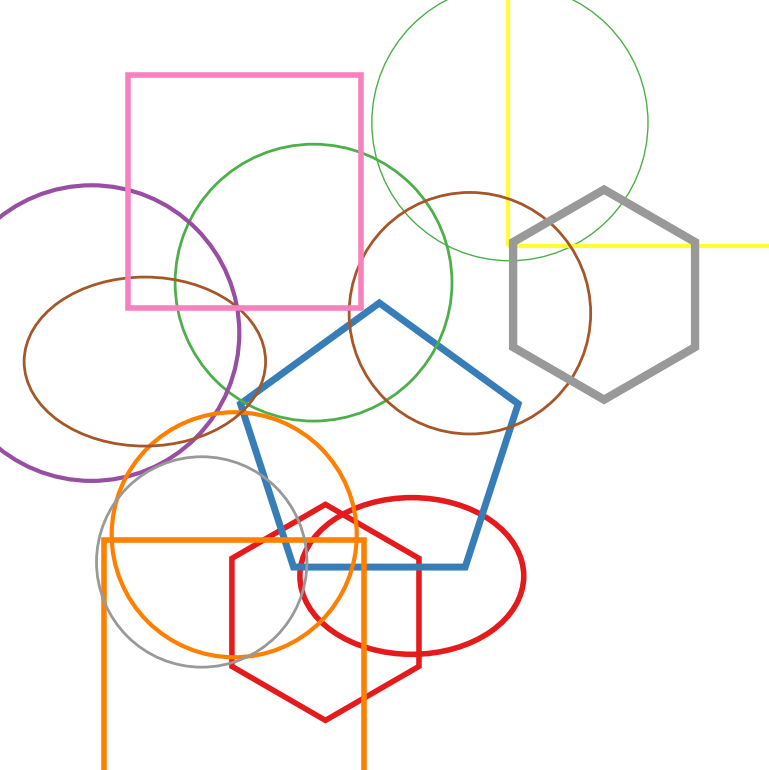[{"shape": "oval", "thickness": 2, "radius": 0.73, "center": [0.535, 0.252]}, {"shape": "hexagon", "thickness": 2, "radius": 0.7, "center": [0.423, 0.205]}, {"shape": "pentagon", "thickness": 2.5, "radius": 0.95, "center": [0.493, 0.417]}, {"shape": "circle", "thickness": 1, "radius": 0.9, "center": [0.407, 0.633]}, {"shape": "circle", "thickness": 0.5, "radius": 0.9, "center": [0.662, 0.841]}, {"shape": "circle", "thickness": 1.5, "radius": 0.96, "center": [0.119, 0.567]}, {"shape": "square", "thickness": 2, "radius": 0.84, "center": [0.304, 0.13]}, {"shape": "circle", "thickness": 1.5, "radius": 0.8, "center": [0.304, 0.305]}, {"shape": "square", "thickness": 1.5, "radius": 0.89, "center": [0.838, 0.859]}, {"shape": "oval", "thickness": 1, "radius": 0.78, "center": [0.188, 0.53]}, {"shape": "circle", "thickness": 1, "radius": 0.78, "center": [0.61, 0.593]}, {"shape": "square", "thickness": 2, "radius": 0.76, "center": [0.317, 0.751]}, {"shape": "circle", "thickness": 1, "radius": 0.68, "center": [0.262, 0.27]}, {"shape": "hexagon", "thickness": 3, "radius": 0.68, "center": [0.785, 0.617]}]